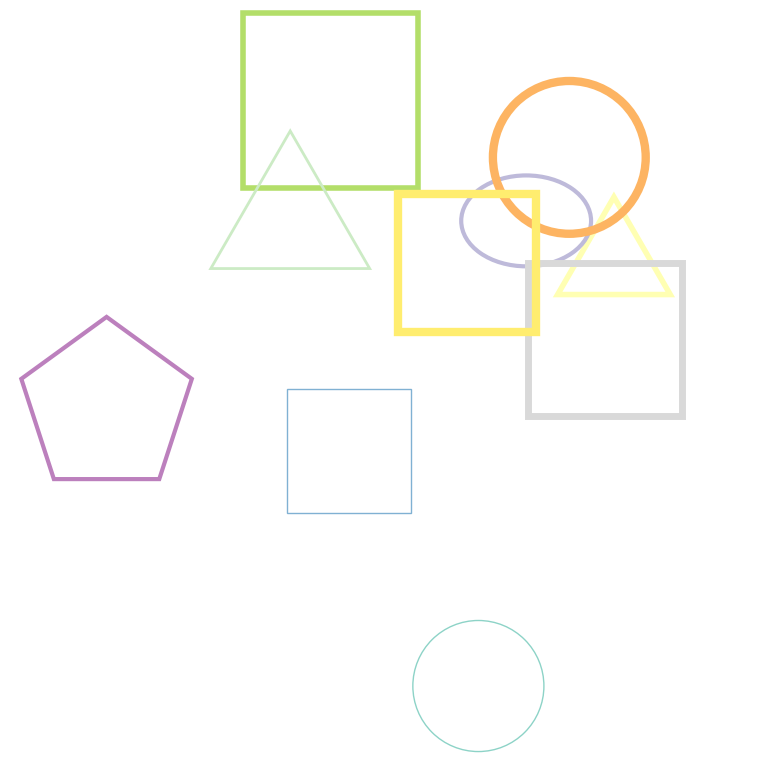[{"shape": "circle", "thickness": 0.5, "radius": 0.43, "center": [0.621, 0.109]}, {"shape": "triangle", "thickness": 2, "radius": 0.42, "center": [0.797, 0.66]}, {"shape": "oval", "thickness": 1.5, "radius": 0.42, "center": [0.683, 0.713]}, {"shape": "square", "thickness": 0.5, "radius": 0.4, "center": [0.453, 0.415]}, {"shape": "circle", "thickness": 3, "radius": 0.5, "center": [0.739, 0.796]}, {"shape": "square", "thickness": 2, "radius": 0.57, "center": [0.429, 0.87]}, {"shape": "square", "thickness": 2.5, "radius": 0.5, "center": [0.786, 0.559]}, {"shape": "pentagon", "thickness": 1.5, "radius": 0.58, "center": [0.138, 0.472]}, {"shape": "triangle", "thickness": 1, "radius": 0.6, "center": [0.377, 0.711]}, {"shape": "square", "thickness": 3, "radius": 0.45, "center": [0.607, 0.658]}]